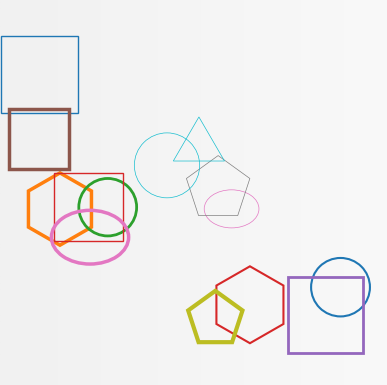[{"shape": "circle", "thickness": 1.5, "radius": 0.38, "center": [0.879, 0.254]}, {"shape": "square", "thickness": 1, "radius": 0.5, "center": [0.103, 0.807]}, {"shape": "hexagon", "thickness": 2.5, "radius": 0.47, "center": [0.155, 0.457]}, {"shape": "circle", "thickness": 2, "radius": 0.37, "center": [0.278, 0.462]}, {"shape": "hexagon", "thickness": 1.5, "radius": 0.5, "center": [0.645, 0.208]}, {"shape": "square", "thickness": 1, "radius": 0.44, "center": [0.228, 0.462]}, {"shape": "square", "thickness": 2, "radius": 0.49, "center": [0.84, 0.182]}, {"shape": "square", "thickness": 2.5, "radius": 0.39, "center": [0.101, 0.639]}, {"shape": "oval", "thickness": 0.5, "radius": 0.35, "center": [0.598, 0.458]}, {"shape": "oval", "thickness": 2.5, "radius": 0.5, "center": [0.232, 0.384]}, {"shape": "pentagon", "thickness": 0.5, "radius": 0.43, "center": [0.563, 0.51]}, {"shape": "pentagon", "thickness": 3, "radius": 0.37, "center": [0.556, 0.171]}, {"shape": "triangle", "thickness": 0.5, "radius": 0.38, "center": [0.513, 0.62]}, {"shape": "circle", "thickness": 0.5, "radius": 0.42, "center": [0.431, 0.571]}]